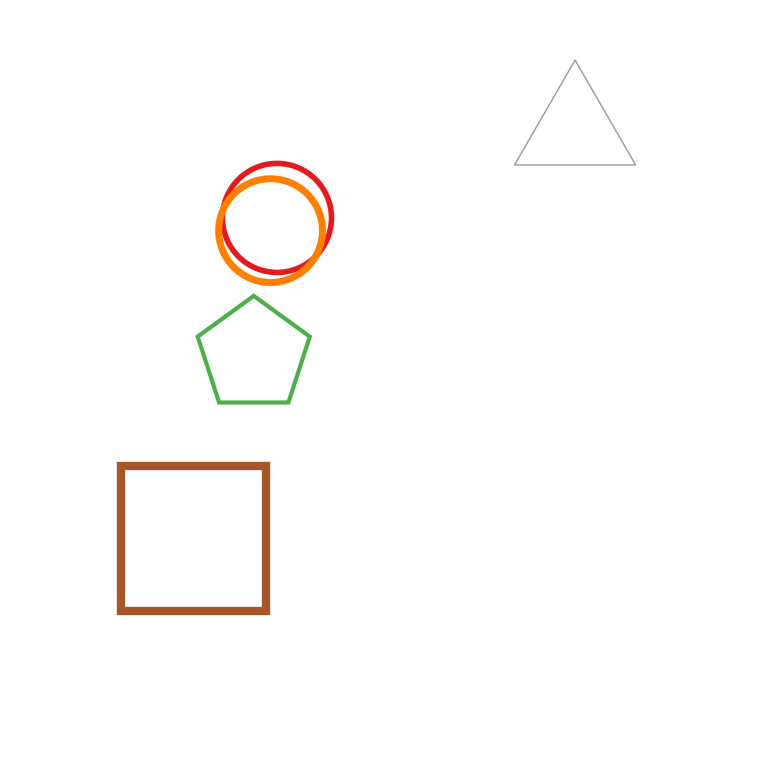[{"shape": "circle", "thickness": 2, "radius": 0.35, "center": [0.36, 0.717]}, {"shape": "pentagon", "thickness": 1.5, "radius": 0.38, "center": [0.33, 0.539]}, {"shape": "circle", "thickness": 2.5, "radius": 0.34, "center": [0.351, 0.7]}, {"shape": "square", "thickness": 3, "radius": 0.47, "center": [0.252, 0.301]}, {"shape": "triangle", "thickness": 0.5, "radius": 0.45, "center": [0.747, 0.831]}]